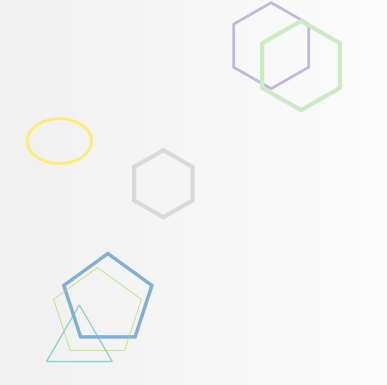[{"shape": "triangle", "thickness": 1, "radius": 0.49, "center": [0.205, 0.11]}, {"shape": "hexagon", "thickness": 2, "radius": 0.56, "center": [0.7, 0.881]}, {"shape": "pentagon", "thickness": 2.5, "radius": 0.6, "center": [0.278, 0.222]}, {"shape": "pentagon", "thickness": 0.5, "radius": 0.6, "center": [0.252, 0.186]}, {"shape": "hexagon", "thickness": 3, "radius": 0.44, "center": [0.421, 0.523]}, {"shape": "hexagon", "thickness": 3, "radius": 0.58, "center": [0.777, 0.83]}, {"shape": "oval", "thickness": 2, "radius": 0.42, "center": [0.153, 0.634]}]